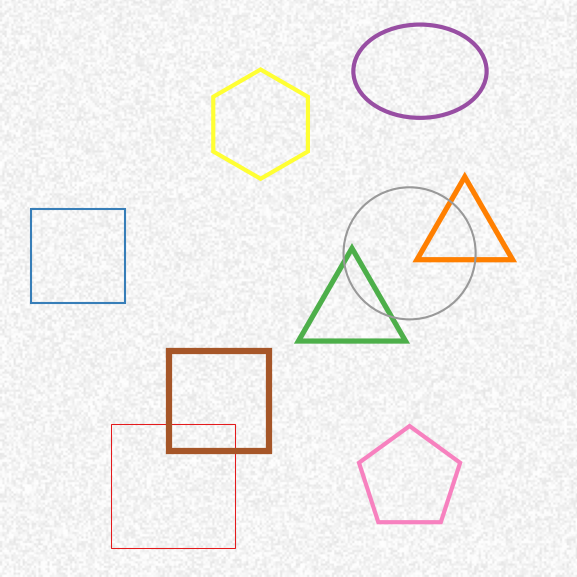[{"shape": "square", "thickness": 0.5, "radius": 0.54, "center": [0.3, 0.157]}, {"shape": "square", "thickness": 1, "radius": 0.41, "center": [0.135, 0.556]}, {"shape": "triangle", "thickness": 2.5, "radius": 0.54, "center": [0.609, 0.462]}, {"shape": "oval", "thickness": 2, "radius": 0.58, "center": [0.727, 0.876]}, {"shape": "triangle", "thickness": 2.5, "radius": 0.48, "center": [0.805, 0.597]}, {"shape": "hexagon", "thickness": 2, "radius": 0.47, "center": [0.451, 0.784]}, {"shape": "square", "thickness": 3, "radius": 0.43, "center": [0.379, 0.304]}, {"shape": "pentagon", "thickness": 2, "radius": 0.46, "center": [0.709, 0.169]}, {"shape": "circle", "thickness": 1, "radius": 0.57, "center": [0.709, 0.56]}]